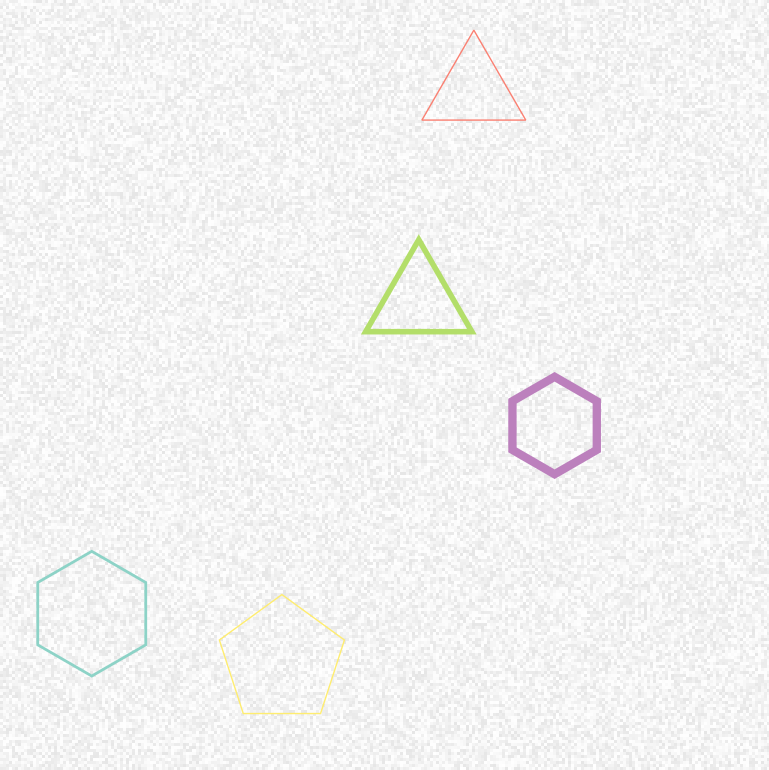[{"shape": "hexagon", "thickness": 1, "radius": 0.4, "center": [0.119, 0.203]}, {"shape": "triangle", "thickness": 0.5, "radius": 0.39, "center": [0.615, 0.883]}, {"shape": "triangle", "thickness": 2, "radius": 0.4, "center": [0.544, 0.609]}, {"shape": "hexagon", "thickness": 3, "radius": 0.32, "center": [0.72, 0.447]}, {"shape": "pentagon", "thickness": 0.5, "radius": 0.43, "center": [0.366, 0.142]}]